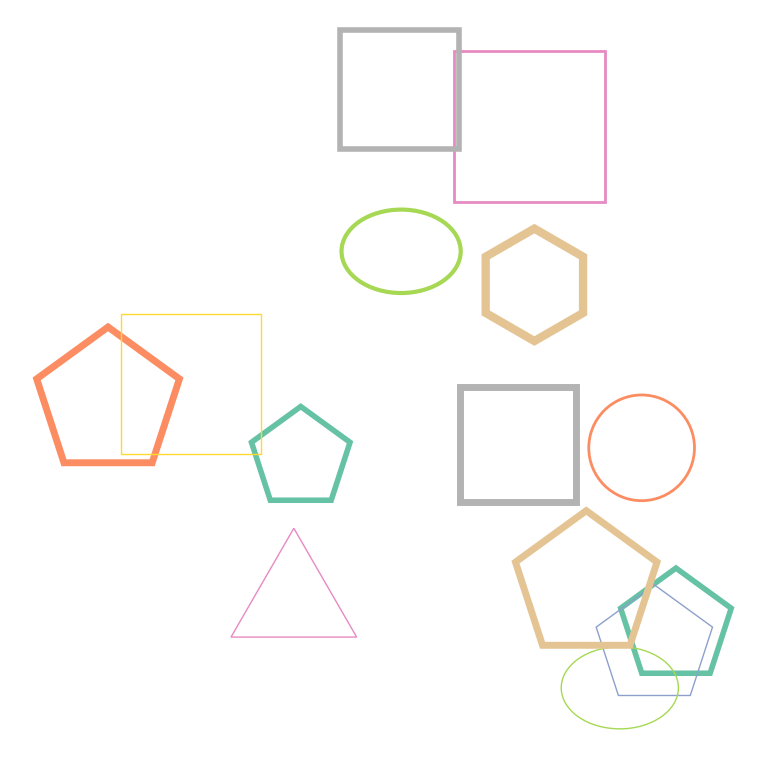[{"shape": "pentagon", "thickness": 2, "radius": 0.34, "center": [0.391, 0.405]}, {"shape": "pentagon", "thickness": 2, "radius": 0.38, "center": [0.878, 0.187]}, {"shape": "pentagon", "thickness": 2.5, "radius": 0.49, "center": [0.14, 0.478]}, {"shape": "circle", "thickness": 1, "radius": 0.34, "center": [0.833, 0.418]}, {"shape": "pentagon", "thickness": 0.5, "radius": 0.4, "center": [0.85, 0.161]}, {"shape": "triangle", "thickness": 0.5, "radius": 0.47, "center": [0.382, 0.22]}, {"shape": "square", "thickness": 1, "radius": 0.49, "center": [0.688, 0.836]}, {"shape": "oval", "thickness": 1.5, "radius": 0.39, "center": [0.521, 0.674]}, {"shape": "oval", "thickness": 0.5, "radius": 0.38, "center": [0.805, 0.107]}, {"shape": "square", "thickness": 0.5, "radius": 0.46, "center": [0.248, 0.501]}, {"shape": "pentagon", "thickness": 2.5, "radius": 0.48, "center": [0.761, 0.24]}, {"shape": "hexagon", "thickness": 3, "radius": 0.37, "center": [0.694, 0.63]}, {"shape": "square", "thickness": 2, "radius": 0.39, "center": [0.519, 0.884]}, {"shape": "square", "thickness": 2.5, "radius": 0.38, "center": [0.673, 0.423]}]